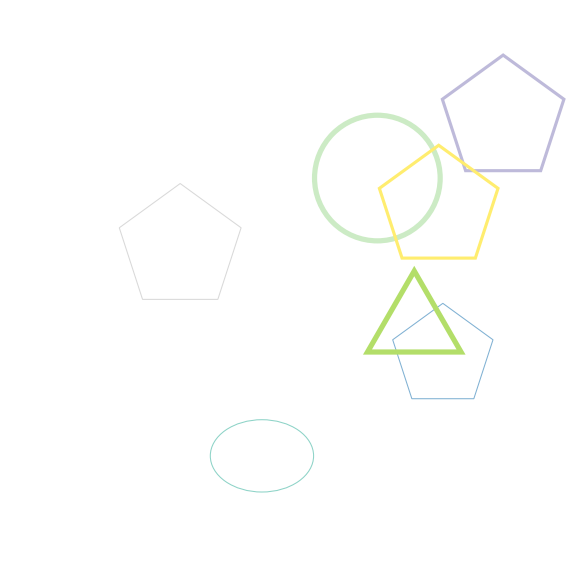[{"shape": "oval", "thickness": 0.5, "radius": 0.45, "center": [0.454, 0.21]}, {"shape": "pentagon", "thickness": 1.5, "radius": 0.55, "center": [0.871, 0.793]}, {"shape": "pentagon", "thickness": 0.5, "radius": 0.46, "center": [0.767, 0.383]}, {"shape": "triangle", "thickness": 2.5, "radius": 0.47, "center": [0.717, 0.436]}, {"shape": "pentagon", "thickness": 0.5, "radius": 0.55, "center": [0.312, 0.57]}, {"shape": "circle", "thickness": 2.5, "radius": 0.54, "center": [0.653, 0.691]}, {"shape": "pentagon", "thickness": 1.5, "radius": 0.54, "center": [0.76, 0.64]}]